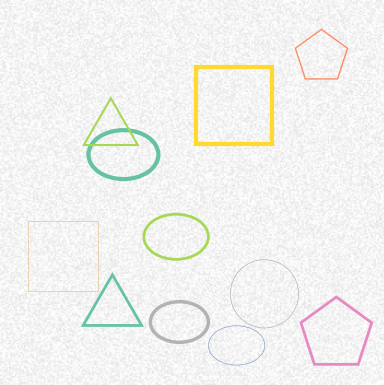[{"shape": "triangle", "thickness": 2, "radius": 0.44, "center": [0.292, 0.199]}, {"shape": "oval", "thickness": 3, "radius": 0.45, "center": [0.321, 0.598]}, {"shape": "pentagon", "thickness": 1, "radius": 0.36, "center": [0.835, 0.853]}, {"shape": "oval", "thickness": 0.5, "radius": 0.37, "center": [0.615, 0.103]}, {"shape": "pentagon", "thickness": 2, "radius": 0.48, "center": [0.874, 0.132]}, {"shape": "oval", "thickness": 2, "radius": 0.42, "center": [0.457, 0.385]}, {"shape": "triangle", "thickness": 1.5, "radius": 0.4, "center": [0.288, 0.664]}, {"shape": "square", "thickness": 3, "radius": 0.5, "center": [0.608, 0.726]}, {"shape": "square", "thickness": 0.5, "radius": 0.45, "center": [0.164, 0.335]}, {"shape": "circle", "thickness": 0.5, "radius": 0.44, "center": [0.687, 0.237]}, {"shape": "oval", "thickness": 2.5, "radius": 0.38, "center": [0.466, 0.164]}]